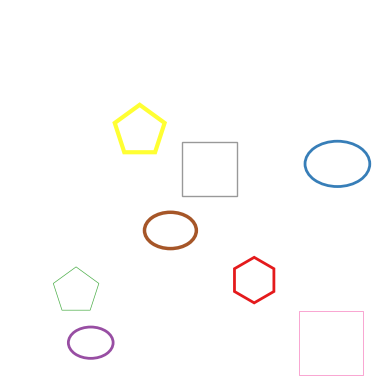[{"shape": "hexagon", "thickness": 2, "radius": 0.3, "center": [0.66, 0.272]}, {"shape": "oval", "thickness": 2, "radius": 0.42, "center": [0.876, 0.574]}, {"shape": "pentagon", "thickness": 0.5, "radius": 0.31, "center": [0.198, 0.245]}, {"shape": "oval", "thickness": 2, "radius": 0.29, "center": [0.236, 0.11]}, {"shape": "pentagon", "thickness": 3, "radius": 0.34, "center": [0.363, 0.66]}, {"shape": "oval", "thickness": 2.5, "radius": 0.34, "center": [0.443, 0.401]}, {"shape": "square", "thickness": 0.5, "radius": 0.42, "center": [0.86, 0.109]}, {"shape": "square", "thickness": 1, "radius": 0.35, "center": [0.544, 0.561]}]